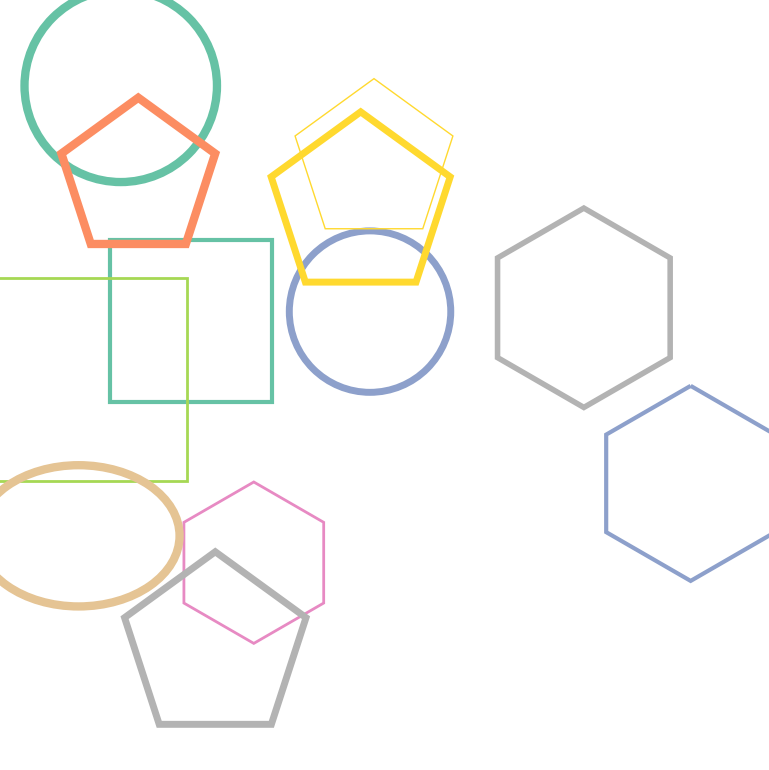[{"shape": "square", "thickness": 1.5, "radius": 0.53, "center": [0.248, 0.583]}, {"shape": "circle", "thickness": 3, "radius": 0.62, "center": [0.157, 0.889]}, {"shape": "pentagon", "thickness": 3, "radius": 0.53, "center": [0.18, 0.768]}, {"shape": "hexagon", "thickness": 1.5, "radius": 0.63, "center": [0.897, 0.372]}, {"shape": "circle", "thickness": 2.5, "radius": 0.52, "center": [0.481, 0.595]}, {"shape": "hexagon", "thickness": 1, "radius": 0.52, "center": [0.33, 0.269]}, {"shape": "square", "thickness": 1, "radius": 0.66, "center": [0.112, 0.507]}, {"shape": "pentagon", "thickness": 0.5, "radius": 0.54, "center": [0.486, 0.79]}, {"shape": "pentagon", "thickness": 2.5, "radius": 0.61, "center": [0.468, 0.733]}, {"shape": "oval", "thickness": 3, "radius": 0.66, "center": [0.102, 0.304]}, {"shape": "pentagon", "thickness": 2.5, "radius": 0.62, "center": [0.28, 0.16]}, {"shape": "hexagon", "thickness": 2, "radius": 0.65, "center": [0.758, 0.6]}]